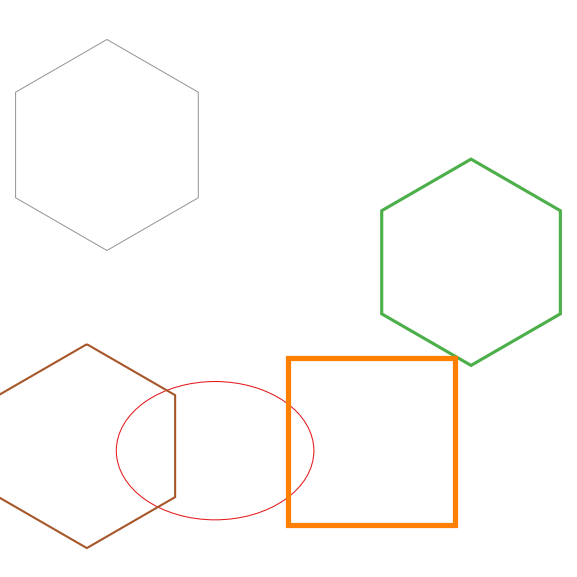[{"shape": "oval", "thickness": 0.5, "radius": 0.86, "center": [0.372, 0.219]}, {"shape": "hexagon", "thickness": 1.5, "radius": 0.89, "center": [0.816, 0.545]}, {"shape": "square", "thickness": 2.5, "radius": 0.72, "center": [0.644, 0.235]}, {"shape": "hexagon", "thickness": 1, "radius": 0.88, "center": [0.15, 0.227]}, {"shape": "hexagon", "thickness": 0.5, "radius": 0.91, "center": [0.185, 0.748]}]